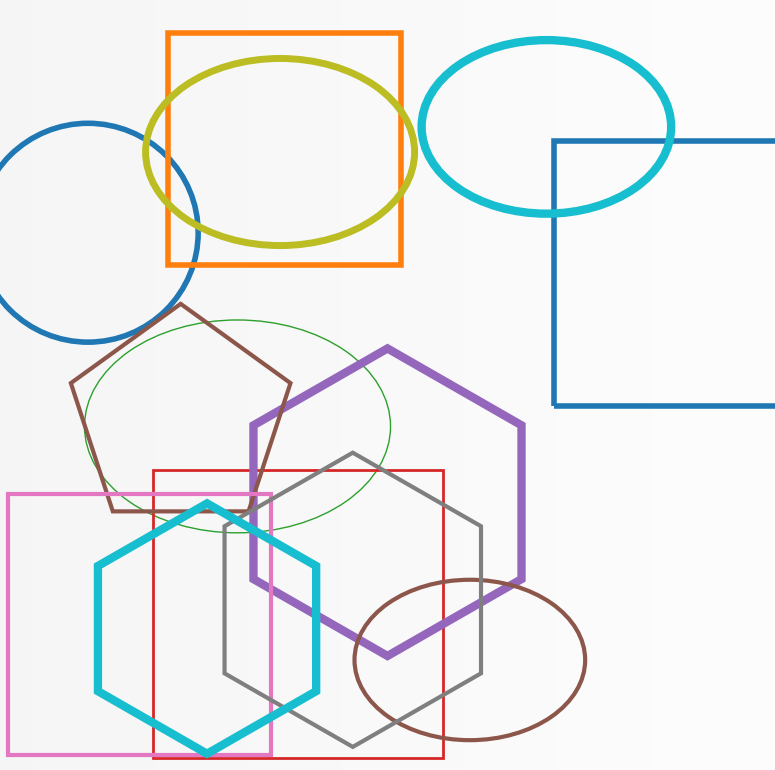[{"shape": "square", "thickness": 2, "radius": 0.86, "center": [0.887, 0.645]}, {"shape": "circle", "thickness": 2, "radius": 0.71, "center": [0.114, 0.698]}, {"shape": "square", "thickness": 2, "radius": 0.75, "center": [0.367, 0.807]}, {"shape": "oval", "thickness": 0.5, "radius": 0.99, "center": [0.306, 0.446]}, {"shape": "square", "thickness": 1, "radius": 0.93, "center": [0.384, 0.203]}, {"shape": "hexagon", "thickness": 3, "radius": 1.0, "center": [0.5, 0.348]}, {"shape": "pentagon", "thickness": 1.5, "radius": 0.74, "center": [0.233, 0.456]}, {"shape": "oval", "thickness": 1.5, "radius": 0.74, "center": [0.606, 0.143]}, {"shape": "square", "thickness": 1.5, "radius": 0.85, "center": [0.18, 0.189]}, {"shape": "hexagon", "thickness": 1.5, "radius": 0.96, "center": [0.455, 0.221]}, {"shape": "oval", "thickness": 2.5, "radius": 0.87, "center": [0.361, 0.803]}, {"shape": "oval", "thickness": 3, "radius": 0.8, "center": [0.705, 0.835]}, {"shape": "hexagon", "thickness": 3, "radius": 0.81, "center": [0.267, 0.184]}]